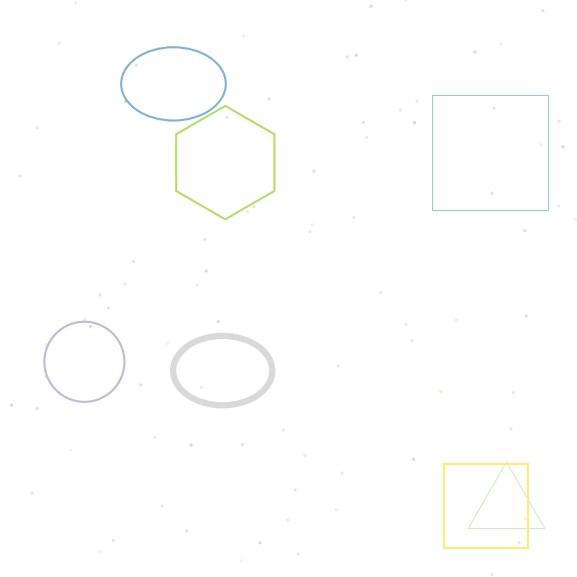[{"shape": "square", "thickness": 0.5, "radius": 0.5, "center": [0.849, 0.735]}, {"shape": "circle", "thickness": 1, "radius": 0.35, "center": [0.146, 0.373]}, {"shape": "oval", "thickness": 1, "radius": 0.45, "center": [0.3, 0.854]}, {"shape": "hexagon", "thickness": 1, "radius": 0.49, "center": [0.39, 0.718]}, {"shape": "oval", "thickness": 3, "radius": 0.43, "center": [0.386, 0.357]}, {"shape": "triangle", "thickness": 0.5, "radius": 0.38, "center": [0.877, 0.122]}, {"shape": "square", "thickness": 1, "radius": 0.36, "center": [0.842, 0.123]}]